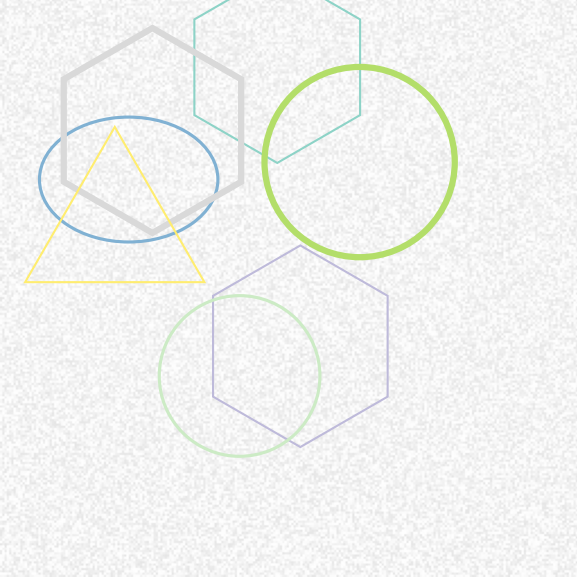[{"shape": "hexagon", "thickness": 1, "radius": 0.83, "center": [0.48, 0.883]}, {"shape": "hexagon", "thickness": 1, "radius": 0.87, "center": [0.52, 0.4]}, {"shape": "oval", "thickness": 1.5, "radius": 0.77, "center": [0.223, 0.688]}, {"shape": "circle", "thickness": 3, "radius": 0.82, "center": [0.623, 0.718]}, {"shape": "hexagon", "thickness": 3, "radius": 0.89, "center": [0.264, 0.773]}, {"shape": "circle", "thickness": 1.5, "radius": 0.7, "center": [0.415, 0.348]}, {"shape": "triangle", "thickness": 1, "radius": 0.9, "center": [0.199, 0.6]}]